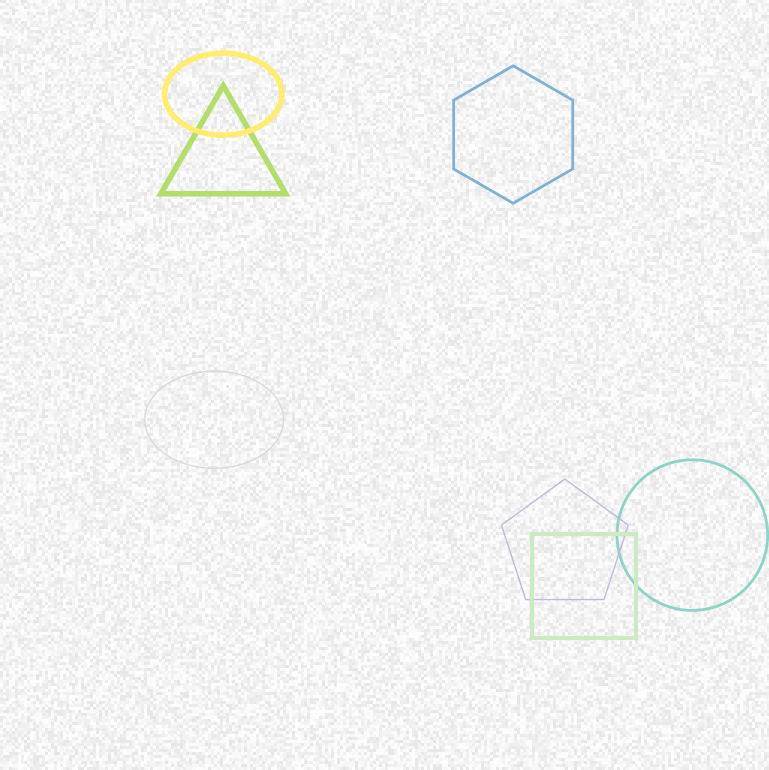[{"shape": "circle", "thickness": 1, "radius": 0.49, "center": [0.899, 0.305]}, {"shape": "pentagon", "thickness": 0.5, "radius": 0.43, "center": [0.734, 0.291]}, {"shape": "hexagon", "thickness": 1, "radius": 0.45, "center": [0.666, 0.825]}, {"shape": "triangle", "thickness": 2, "radius": 0.47, "center": [0.29, 0.795]}, {"shape": "oval", "thickness": 0.5, "radius": 0.45, "center": [0.278, 0.455]}, {"shape": "square", "thickness": 1.5, "radius": 0.34, "center": [0.758, 0.239]}, {"shape": "oval", "thickness": 2, "radius": 0.38, "center": [0.29, 0.878]}]